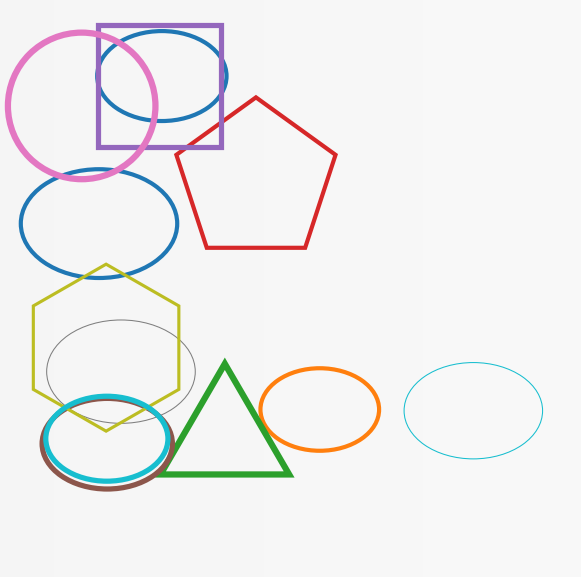[{"shape": "oval", "thickness": 2, "radius": 0.67, "center": [0.17, 0.612]}, {"shape": "oval", "thickness": 2, "radius": 0.56, "center": [0.278, 0.867]}, {"shape": "oval", "thickness": 2, "radius": 0.51, "center": [0.55, 0.29]}, {"shape": "triangle", "thickness": 3, "radius": 0.64, "center": [0.387, 0.241]}, {"shape": "pentagon", "thickness": 2, "radius": 0.72, "center": [0.44, 0.687]}, {"shape": "square", "thickness": 2.5, "radius": 0.53, "center": [0.274, 0.85]}, {"shape": "oval", "thickness": 2.5, "radius": 0.56, "center": [0.185, 0.231]}, {"shape": "circle", "thickness": 3, "radius": 0.63, "center": [0.141, 0.816]}, {"shape": "oval", "thickness": 0.5, "radius": 0.64, "center": [0.208, 0.356]}, {"shape": "hexagon", "thickness": 1.5, "radius": 0.72, "center": [0.183, 0.397]}, {"shape": "oval", "thickness": 0.5, "radius": 0.6, "center": [0.814, 0.288]}, {"shape": "oval", "thickness": 2.5, "radius": 0.53, "center": [0.184, 0.239]}]